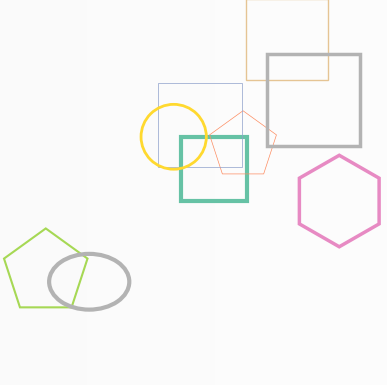[{"shape": "square", "thickness": 3, "radius": 0.42, "center": [0.552, 0.561]}, {"shape": "pentagon", "thickness": 0.5, "radius": 0.45, "center": [0.627, 0.622]}, {"shape": "square", "thickness": 0.5, "radius": 0.54, "center": [0.516, 0.675]}, {"shape": "hexagon", "thickness": 2.5, "radius": 0.59, "center": [0.875, 0.478]}, {"shape": "pentagon", "thickness": 1.5, "radius": 0.57, "center": [0.118, 0.293]}, {"shape": "circle", "thickness": 2, "radius": 0.42, "center": [0.448, 0.645]}, {"shape": "square", "thickness": 1, "radius": 0.53, "center": [0.741, 0.896]}, {"shape": "square", "thickness": 2.5, "radius": 0.6, "center": [0.81, 0.741]}, {"shape": "oval", "thickness": 3, "radius": 0.52, "center": [0.23, 0.268]}]